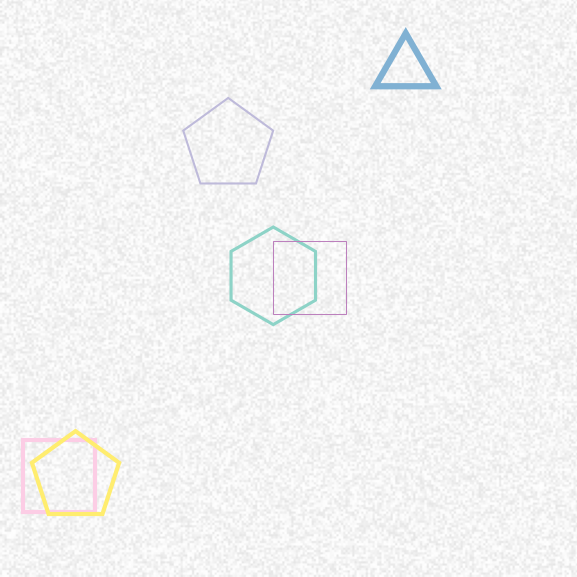[{"shape": "hexagon", "thickness": 1.5, "radius": 0.42, "center": [0.473, 0.522]}, {"shape": "pentagon", "thickness": 1, "radius": 0.41, "center": [0.395, 0.748]}, {"shape": "triangle", "thickness": 3, "radius": 0.31, "center": [0.703, 0.88]}, {"shape": "square", "thickness": 2, "radius": 0.31, "center": [0.102, 0.175]}, {"shape": "square", "thickness": 0.5, "radius": 0.32, "center": [0.537, 0.518]}, {"shape": "pentagon", "thickness": 2, "radius": 0.4, "center": [0.131, 0.173]}]